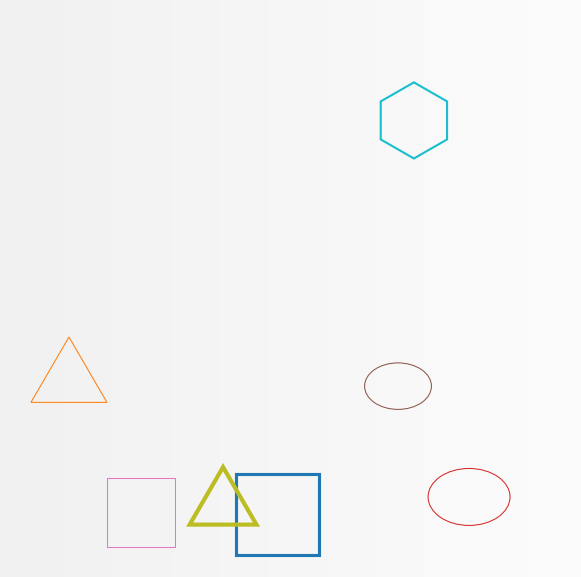[{"shape": "square", "thickness": 1.5, "radius": 0.35, "center": [0.478, 0.108]}, {"shape": "triangle", "thickness": 0.5, "radius": 0.38, "center": [0.119, 0.34]}, {"shape": "oval", "thickness": 0.5, "radius": 0.35, "center": [0.807, 0.139]}, {"shape": "oval", "thickness": 0.5, "radius": 0.29, "center": [0.685, 0.33]}, {"shape": "square", "thickness": 0.5, "radius": 0.3, "center": [0.243, 0.112]}, {"shape": "triangle", "thickness": 2, "radius": 0.33, "center": [0.384, 0.124]}, {"shape": "hexagon", "thickness": 1, "radius": 0.33, "center": [0.712, 0.791]}]